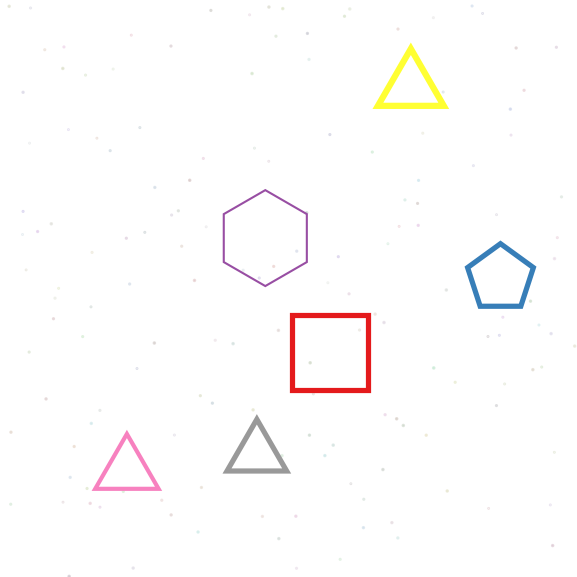[{"shape": "square", "thickness": 2.5, "radius": 0.33, "center": [0.571, 0.388]}, {"shape": "pentagon", "thickness": 2.5, "radius": 0.3, "center": [0.867, 0.517]}, {"shape": "hexagon", "thickness": 1, "radius": 0.42, "center": [0.459, 0.587]}, {"shape": "triangle", "thickness": 3, "radius": 0.33, "center": [0.711, 0.849]}, {"shape": "triangle", "thickness": 2, "radius": 0.32, "center": [0.22, 0.184]}, {"shape": "triangle", "thickness": 2.5, "radius": 0.3, "center": [0.445, 0.213]}]